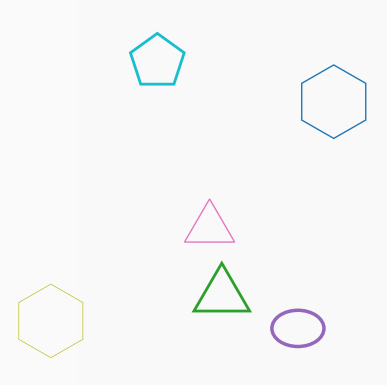[{"shape": "hexagon", "thickness": 1, "radius": 0.48, "center": [0.861, 0.736]}, {"shape": "triangle", "thickness": 2, "radius": 0.41, "center": [0.572, 0.234]}, {"shape": "oval", "thickness": 2.5, "radius": 0.34, "center": [0.769, 0.147]}, {"shape": "triangle", "thickness": 1, "radius": 0.37, "center": [0.541, 0.409]}, {"shape": "hexagon", "thickness": 0.5, "radius": 0.48, "center": [0.131, 0.166]}, {"shape": "pentagon", "thickness": 2, "radius": 0.36, "center": [0.406, 0.84]}]